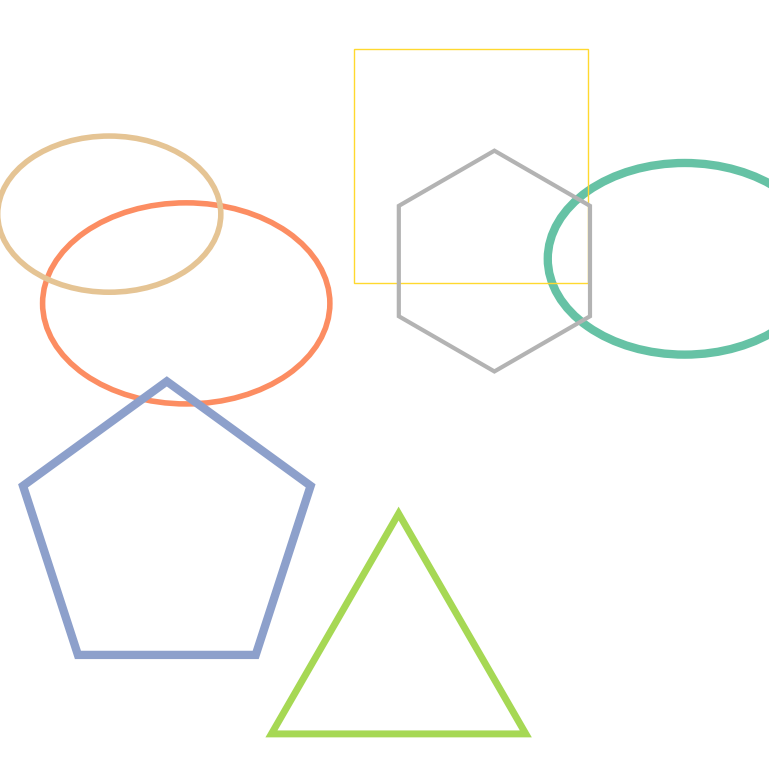[{"shape": "oval", "thickness": 3, "radius": 0.89, "center": [0.889, 0.664]}, {"shape": "oval", "thickness": 2, "radius": 0.93, "center": [0.242, 0.606]}, {"shape": "pentagon", "thickness": 3, "radius": 0.98, "center": [0.217, 0.308]}, {"shape": "triangle", "thickness": 2.5, "radius": 0.95, "center": [0.518, 0.142]}, {"shape": "square", "thickness": 0.5, "radius": 0.76, "center": [0.611, 0.785]}, {"shape": "oval", "thickness": 2, "radius": 0.72, "center": [0.142, 0.722]}, {"shape": "hexagon", "thickness": 1.5, "radius": 0.72, "center": [0.642, 0.661]}]